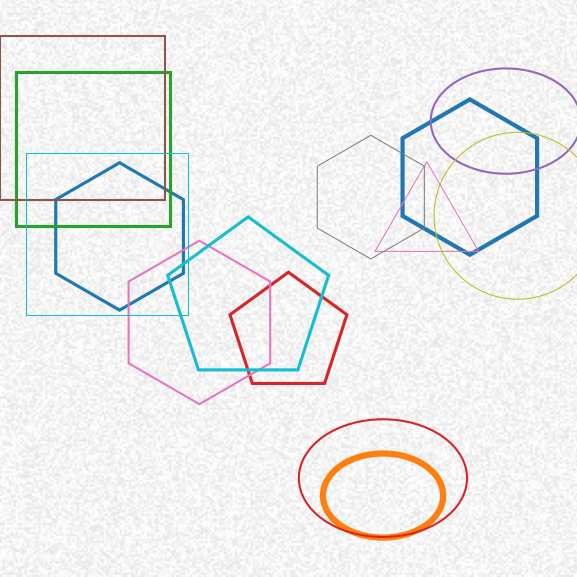[{"shape": "hexagon", "thickness": 1.5, "radius": 0.64, "center": [0.207, 0.59]}, {"shape": "hexagon", "thickness": 2, "radius": 0.67, "center": [0.814, 0.693]}, {"shape": "oval", "thickness": 3, "radius": 0.52, "center": [0.663, 0.141]}, {"shape": "square", "thickness": 1.5, "radius": 0.66, "center": [0.161, 0.741]}, {"shape": "oval", "thickness": 1, "radius": 0.73, "center": [0.663, 0.171]}, {"shape": "pentagon", "thickness": 1.5, "radius": 0.53, "center": [0.499, 0.421]}, {"shape": "oval", "thickness": 1, "radius": 0.65, "center": [0.876, 0.789]}, {"shape": "square", "thickness": 1, "radius": 0.71, "center": [0.143, 0.795]}, {"shape": "triangle", "thickness": 0.5, "radius": 0.52, "center": [0.739, 0.616]}, {"shape": "hexagon", "thickness": 1, "radius": 0.71, "center": [0.345, 0.441]}, {"shape": "hexagon", "thickness": 0.5, "radius": 0.54, "center": [0.642, 0.658]}, {"shape": "circle", "thickness": 0.5, "radius": 0.72, "center": [0.896, 0.626]}, {"shape": "square", "thickness": 0.5, "radius": 0.7, "center": [0.186, 0.593]}, {"shape": "pentagon", "thickness": 1.5, "radius": 0.73, "center": [0.43, 0.477]}]